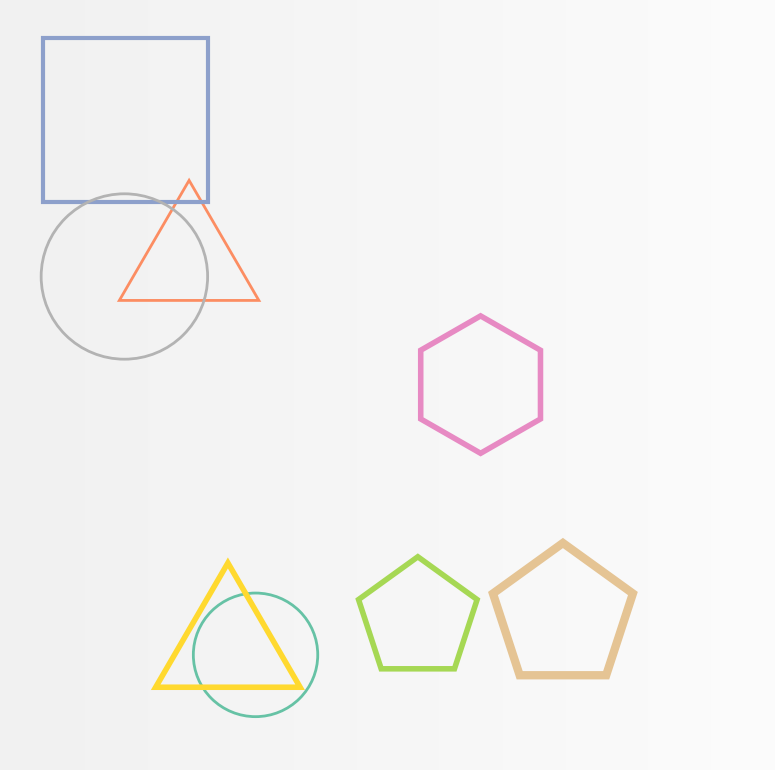[{"shape": "circle", "thickness": 1, "radius": 0.4, "center": [0.33, 0.15]}, {"shape": "triangle", "thickness": 1, "radius": 0.52, "center": [0.244, 0.662]}, {"shape": "square", "thickness": 1.5, "radius": 0.53, "center": [0.162, 0.844]}, {"shape": "hexagon", "thickness": 2, "radius": 0.45, "center": [0.62, 0.501]}, {"shape": "pentagon", "thickness": 2, "radius": 0.4, "center": [0.539, 0.196]}, {"shape": "triangle", "thickness": 2, "radius": 0.54, "center": [0.294, 0.161]}, {"shape": "pentagon", "thickness": 3, "radius": 0.47, "center": [0.726, 0.2]}, {"shape": "circle", "thickness": 1, "radius": 0.54, "center": [0.161, 0.641]}]